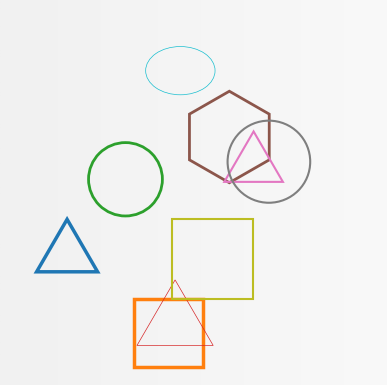[{"shape": "triangle", "thickness": 2.5, "radius": 0.45, "center": [0.173, 0.339]}, {"shape": "square", "thickness": 2.5, "radius": 0.44, "center": [0.435, 0.136]}, {"shape": "circle", "thickness": 2, "radius": 0.48, "center": [0.324, 0.534]}, {"shape": "triangle", "thickness": 0.5, "radius": 0.57, "center": [0.452, 0.159]}, {"shape": "hexagon", "thickness": 2, "radius": 0.59, "center": [0.592, 0.644]}, {"shape": "triangle", "thickness": 1.5, "radius": 0.44, "center": [0.654, 0.571]}, {"shape": "circle", "thickness": 1.5, "radius": 0.53, "center": [0.694, 0.58]}, {"shape": "square", "thickness": 1.5, "radius": 0.52, "center": [0.548, 0.327]}, {"shape": "oval", "thickness": 0.5, "radius": 0.45, "center": [0.465, 0.816]}]